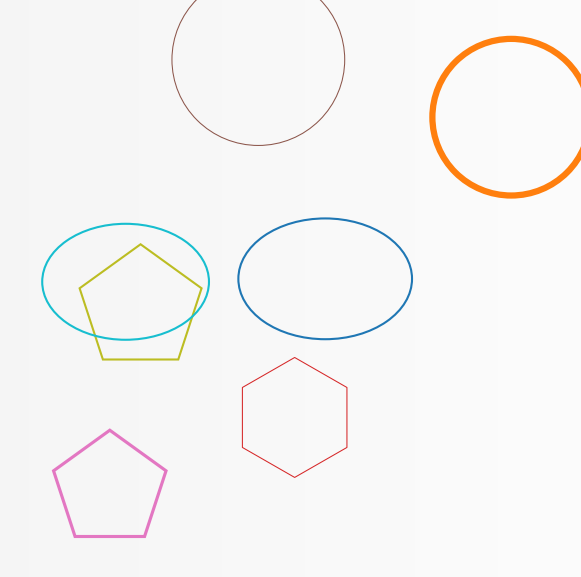[{"shape": "oval", "thickness": 1, "radius": 0.75, "center": [0.559, 0.516]}, {"shape": "circle", "thickness": 3, "radius": 0.68, "center": [0.88, 0.796]}, {"shape": "hexagon", "thickness": 0.5, "radius": 0.52, "center": [0.507, 0.276]}, {"shape": "circle", "thickness": 0.5, "radius": 0.74, "center": [0.444, 0.896]}, {"shape": "pentagon", "thickness": 1.5, "radius": 0.51, "center": [0.189, 0.152]}, {"shape": "pentagon", "thickness": 1, "radius": 0.55, "center": [0.242, 0.466]}, {"shape": "oval", "thickness": 1, "radius": 0.72, "center": [0.216, 0.511]}]